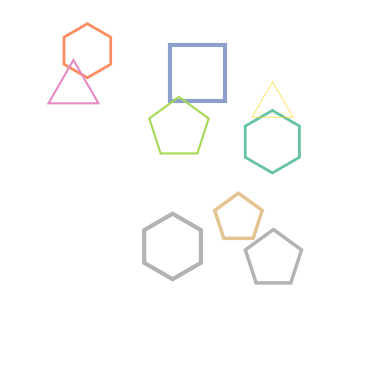[{"shape": "hexagon", "thickness": 2, "radius": 0.41, "center": [0.707, 0.632]}, {"shape": "hexagon", "thickness": 2, "radius": 0.35, "center": [0.227, 0.868]}, {"shape": "square", "thickness": 3, "radius": 0.36, "center": [0.513, 0.81]}, {"shape": "triangle", "thickness": 1.5, "radius": 0.37, "center": [0.191, 0.769]}, {"shape": "pentagon", "thickness": 1.5, "radius": 0.41, "center": [0.465, 0.667]}, {"shape": "triangle", "thickness": 0.5, "radius": 0.31, "center": [0.708, 0.726]}, {"shape": "pentagon", "thickness": 2.5, "radius": 0.32, "center": [0.619, 0.433]}, {"shape": "pentagon", "thickness": 2.5, "radius": 0.38, "center": [0.71, 0.327]}, {"shape": "hexagon", "thickness": 3, "radius": 0.43, "center": [0.448, 0.36]}]